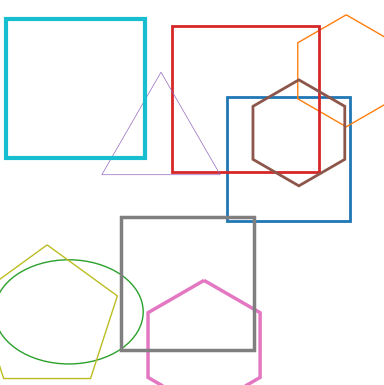[{"shape": "square", "thickness": 2, "radius": 0.8, "center": [0.749, 0.587]}, {"shape": "hexagon", "thickness": 1, "radius": 0.73, "center": [0.899, 0.816]}, {"shape": "oval", "thickness": 1, "radius": 0.97, "center": [0.179, 0.19]}, {"shape": "square", "thickness": 2, "radius": 0.95, "center": [0.638, 0.743]}, {"shape": "triangle", "thickness": 0.5, "radius": 0.89, "center": [0.418, 0.635]}, {"shape": "hexagon", "thickness": 2, "radius": 0.69, "center": [0.776, 0.655]}, {"shape": "hexagon", "thickness": 2.5, "radius": 0.84, "center": [0.53, 0.104]}, {"shape": "square", "thickness": 2.5, "radius": 0.86, "center": [0.487, 0.264]}, {"shape": "pentagon", "thickness": 1, "radius": 0.96, "center": [0.122, 0.172]}, {"shape": "square", "thickness": 3, "radius": 0.9, "center": [0.195, 0.771]}]